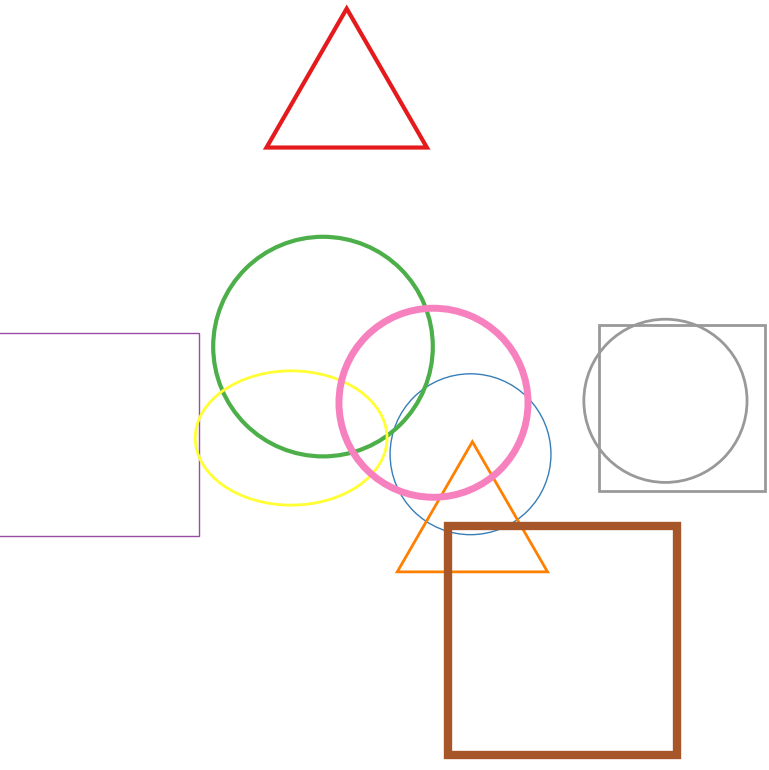[{"shape": "triangle", "thickness": 1.5, "radius": 0.6, "center": [0.45, 0.869]}, {"shape": "circle", "thickness": 0.5, "radius": 0.52, "center": [0.611, 0.41]}, {"shape": "circle", "thickness": 1.5, "radius": 0.71, "center": [0.419, 0.55]}, {"shape": "square", "thickness": 0.5, "radius": 0.66, "center": [0.127, 0.436]}, {"shape": "triangle", "thickness": 1, "radius": 0.56, "center": [0.613, 0.314]}, {"shape": "oval", "thickness": 1, "radius": 0.62, "center": [0.378, 0.431]}, {"shape": "square", "thickness": 3, "radius": 0.75, "center": [0.73, 0.168]}, {"shape": "circle", "thickness": 2.5, "radius": 0.61, "center": [0.563, 0.477]}, {"shape": "square", "thickness": 1, "radius": 0.54, "center": [0.885, 0.471]}, {"shape": "circle", "thickness": 1, "radius": 0.53, "center": [0.864, 0.479]}]